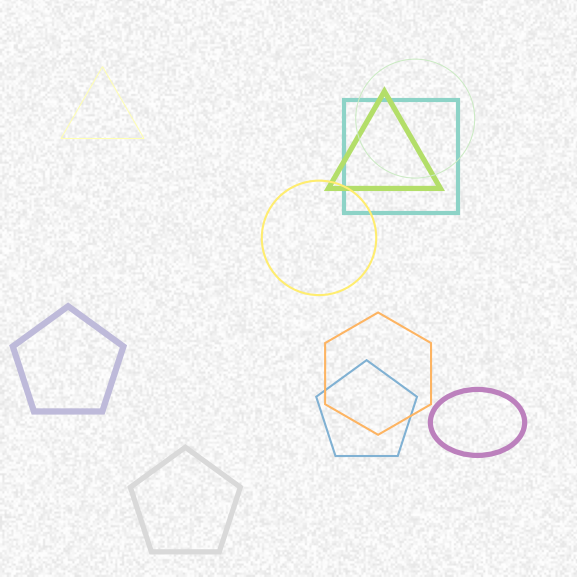[{"shape": "square", "thickness": 2, "radius": 0.49, "center": [0.695, 0.728]}, {"shape": "triangle", "thickness": 0.5, "radius": 0.42, "center": [0.177, 0.801]}, {"shape": "pentagon", "thickness": 3, "radius": 0.5, "center": [0.118, 0.368]}, {"shape": "pentagon", "thickness": 1, "radius": 0.46, "center": [0.635, 0.284]}, {"shape": "hexagon", "thickness": 1, "radius": 0.53, "center": [0.655, 0.352]}, {"shape": "triangle", "thickness": 2.5, "radius": 0.56, "center": [0.666, 0.729]}, {"shape": "pentagon", "thickness": 2.5, "radius": 0.5, "center": [0.321, 0.125]}, {"shape": "oval", "thickness": 2.5, "radius": 0.41, "center": [0.827, 0.268]}, {"shape": "circle", "thickness": 0.5, "radius": 0.51, "center": [0.719, 0.794]}, {"shape": "circle", "thickness": 1, "radius": 0.5, "center": [0.552, 0.587]}]